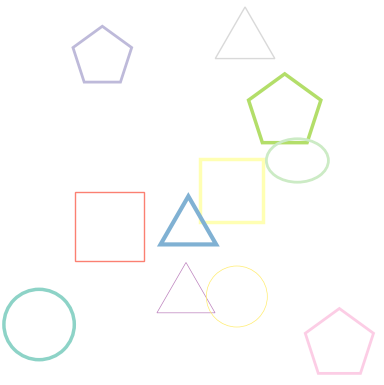[{"shape": "circle", "thickness": 2.5, "radius": 0.46, "center": [0.102, 0.157]}, {"shape": "square", "thickness": 2.5, "radius": 0.41, "center": [0.602, 0.506]}, {"shape": "pentagon", "thickness": 2, "radius": 0.4, "center": [0.266, 0.852]}, {"shape": "square", "thickness": 1, "radius": 0.45, "center": [0.285, 0.411]}, {"shape": "triangle", "thickness": 3, "radius": 0.42, "center": [0.489, 0.407]}, {"shape": "pentagon", "thickness": 2.5, "radius": 0.49, "center": [0.74, 0.709]}, {"shape": "pentagon", "thickness": 2, "radius": 0.47, "center": [0.881, 0.106]}, {"shape": "triangle", "thickness": 1, "radius": 0.45, "center": [0.636, 0.893]}, {"shape": "triangle", "thickness": 0.5, "radius": 0.44, "center": [0.483, 0.231]}, {"shape": "oval", "thickness": 2, "radius": 0.4, "center": [0.772, 0.583]}, {"shape": "circle", "thickness": 0.5, "radius": 0.4, "center": [0.615, 0.23]}]